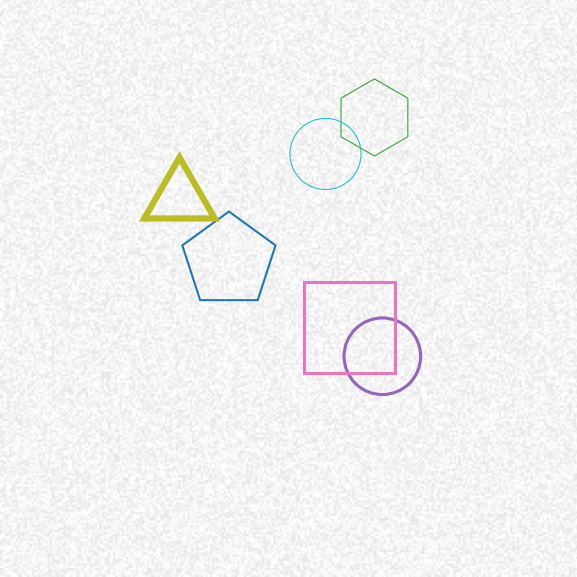[{"shape": "pentagon", "thickness": 1, "radius": 0.42, "center": [0.396, 0.548]}, {"shape": "hexagon", "thickness": 0.5, "radius": 0.33, "center": [0.648, 0.796]}, {"shape": "circle", "thickness": 1.5, "radius": 0.33, "center": [0.662, 0.382]}, {"shape": "square", "thickness": 1.5, "radius": 0.39, "center": [0.605, 0.432]}, {"shape": "triangle", "thickness": 3, "radius": 0.35, "center": [0.311, 0.656]}, {"shape": "circle", "thickness": 0.5, "radius": 0.31, "center": [0.564, 0.733]}]